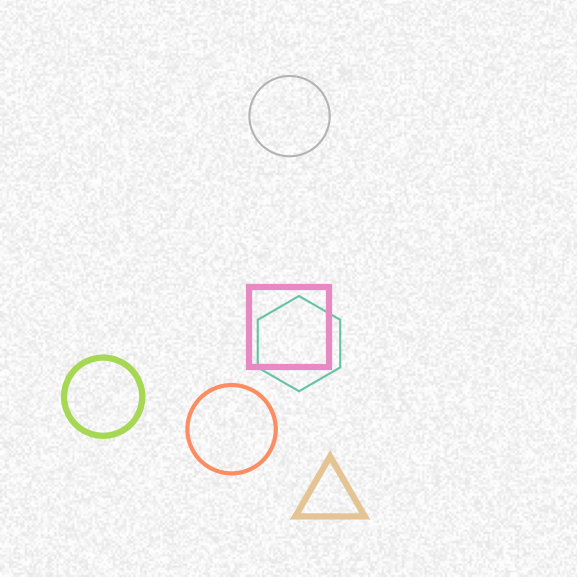[{"shape": "hexagon", "thickness": 1, "radius": 0.41, "center": [0.518, 0.404]}, {"shape": "circle", "thickness": 2, "radius": 0.38, "center": [0.401, 0.256]}, {"shape": "square", "thickness": 3, "radius": 0.35, "center": [0.501, 0.432]}, {"shape": "circle", "thickness": 3, "radius": 0.34, "center": [0.179, 0.312]}, {"shape": "triangle", "thickness": 3, "radius": 0.35, "center": [0.572, 0.14]}, {"shape": "circle", "thickness": 1, "radius": 0.35, "center": [0.501, 0.798]}]